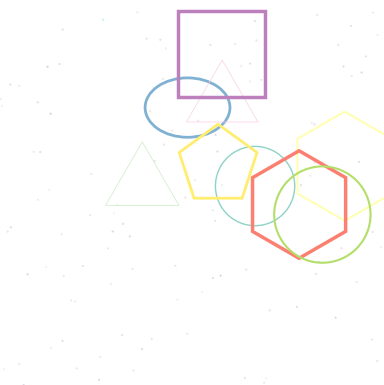[{"shape": "circle", "thickness": 1, "radius": 0.51, "center": [0.663, 0.517]}, {"shape": "hexagon", "thickness": 1.5, "radius": 0.71, "center": [0.895, 0.568]}, {"shape": "hexagon", "thickness": 2.5, "radius": 0.7, "center": [0.777, 0.469]}, {"shape": "oval", "thickness": 2, "radius": 0.55, "center": [0.487, 0.721]}, {"shape": "circle", "thickness": 1.5, "radius": 0.63, "center": [0.837, 0.443]}, {"shape": "triangle", "thickness": 0.5, "radius": 0.54, "center": [0.577, 0.737]}, {"shape": "square", "thickness": 2.5, "radius": 0.56, "center": [0.576, 0.86]}, {"shape": "triangle", "thickness": 0.5, "radius": 0.55, "center": [0.369, 0.521]}, {"shape": "pentagon", "thickness": 2, "radius": 0.53, "center": [0.566, 0.571]}]